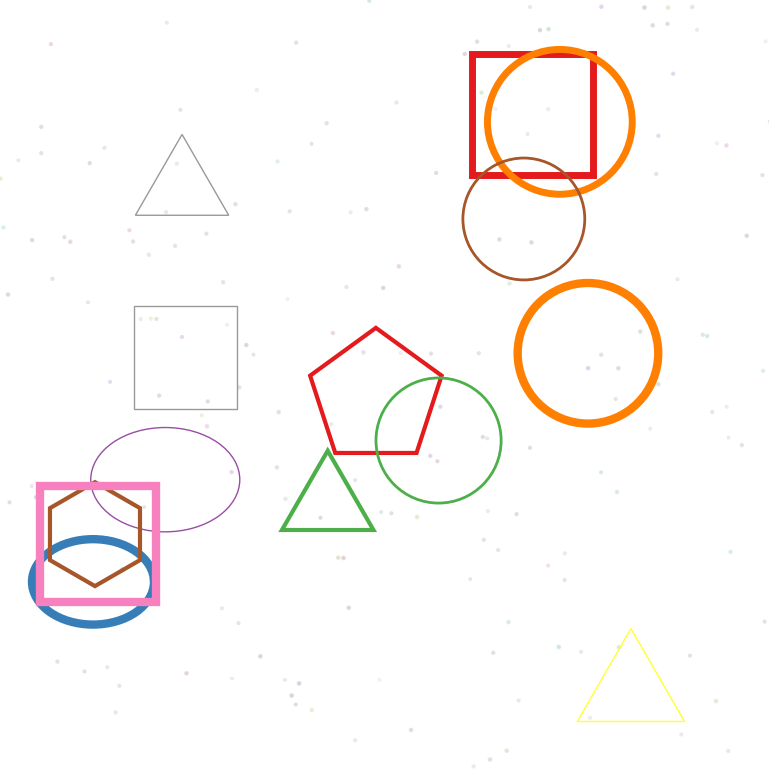[{"shape": "pentagon", "thickness": 1.5, "radius": 0.45, "center": [0.488, 0.484]}, {"shape": "square", "thickness": 2.5, "radius": 0.39, "center": [0.692, 0.851]}, {"shape": "oval", "thickness": 3, "radius": 0.4, "center": [0.121, 0.244]}, {"shape": "circle", "thickness": 1, "radius": 0.41, "center": [0.57, 0.428]}, {"shape": "triangle", "thickness": 1.5, "radius": 0.34, "center": [0.426, 0.346]}, {"shape": "oval", "thickness": 0.5, "radius": 0.48, "center": [0.215, 0.377]}, {"shape": "circle", "thickness": 2.5, "radius": 0.47, "center": [0.727, 0.842]}, {"shape": "circle", "thickness": 3, "radius": 0.46, "center": [0.764, 0.541]}, {"shape": "triangle", "thickness": 0.5, "radius": 0.4, "center": [0.819, 0.103]}, {"shape": "circle", "thickness": 1, "radius": 0.4, "center": [0.68, 0.716]}, {"shape": "hexagon", "thickness": 1.5, "radius": 0.34, "center": [0.123, 0.306]}, {"shape": "square", "thickness": 3, "radius": 0.38, "center": [0.128, 0.293]}, {"shape": "triangle", "thickness": 0.5, "radius": 0.35, "center": [0.236, 0.755]}, {"shape": "square", "thickness": 0.5, "radius": 0.34, "center": [0.241, 0.536]}]